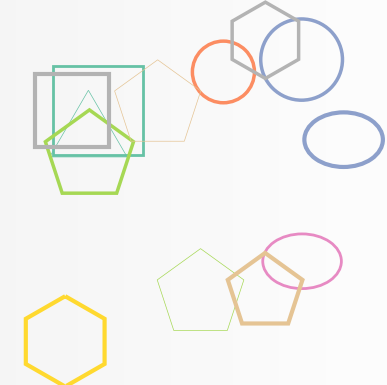[{"shape": "triangle", "thickness": 0.5, "radius": 0.58, "center": [0.228, 0.65]}, {"shape": "square", "thickness": 2, "radius": 0.58, "center": [0.253, 0.714]}, {"shape": "circle", "thickness": 2.5, "radius": 0.4, "center": [0.577, 0.813]}, {"shape": "circle", "thickness": 2.5, "radius": 0.53, "center": [0.778, 0.845]}, {"shape": "oval", "thickness": 3, "radius": 0.51, "center": [0.887, 0.637]}, {"shape": "oval", "thickness": 2, "radius": 0.51, "center": [0.78, 0.321]}, {"shape": "pentagon", "thickness": 0.5, "radius": 0.59, "center": [0.518, 0.237]}, {"shape": "pentagon", "thickness": 2.5, "radius": 0.6, "center": [0.231, 0.595]}, {"shape": "hexagon", "thickness": 3, "radius": 0.59, "center": [0.168, 0.113]}, {"shape": "pentagon", "thickness": 3, "radius": 0.51, "center": [0.684, 0.242]}, {"shape": "pentagon", "thickness": 0.5, "radius": 0.58, "center": [0.407, 0.728]}, {"shape": "square", "thickness": 3, "radius": 0.48, "center": [0.186, 0.712]}, {"shape": "hexagon", "thickness": 2.5, "radius": 0.5, "center": [0.685, 0.895]}]